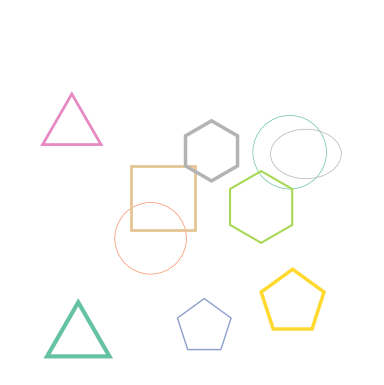[{"shape": "circle", "thickness": 0.5, "radius": 0.48, "center": [0.752, 0.605]}, {"shape": "triangle", "thickness": 3, "radius": 0.47, "center": [0.203, 0.121]}, {"shape": "circle", "thickness": 0.5, "radius": 0.46, "center": [0.391, 0.381]}, {"shape": "pentagon", "thickness": 1, "radius": 0.37, "center": [0.531, 0.151]}, {"shape": "triangle", "thickness": 2, "radius": 0.44, "center": [0.187, 0.668]}, {"shape": "hexagon", "thickness": 1.5, "radius": 0.47, "center": [0.678, 0.462]}, {"shape": "pentagon", "thickness": 2.5, "radius": 0.43, "center": [0.76, 0.215]}, {"shape": "square", "thickness": 2, "radius": 0.42, "center": [0.424, 0.485]}, {"shape": "oval", "thickness": 0.5, "radius": 0.46, "center": [0.795, 0.6]}, {"shape": "hexagon", "thickness": 2.5, "radius": 0.39, "center": [0.549, 0.608]}]